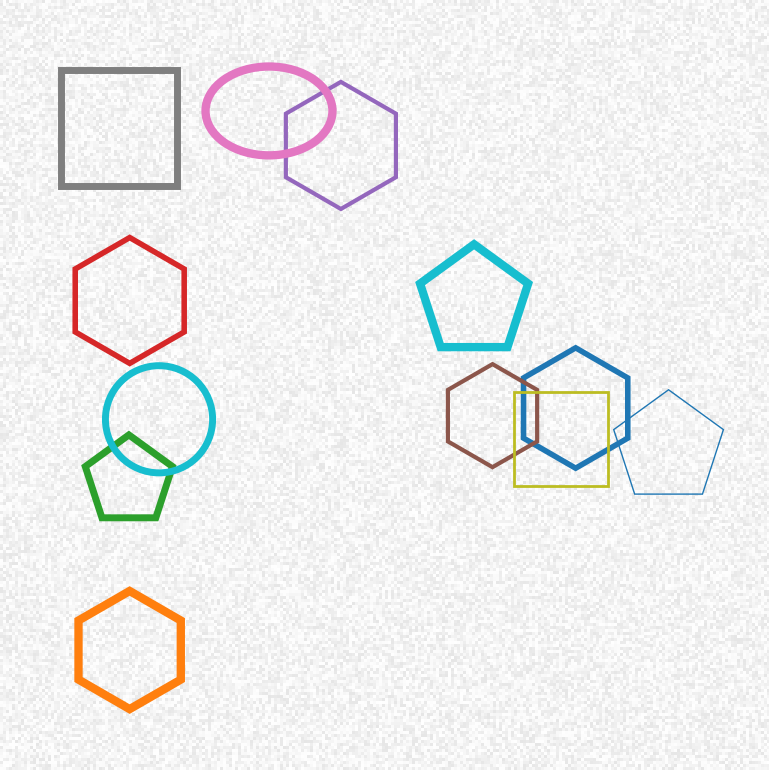[{"shape": "pentagon", "thickness": 0.5, "radius": 0.37, "center": [0.868, 0.419]}, {"shape": "hexagon", "thickness": 2, "radius": 0.39, "center": [0.748, 0.47]}, {"shape": "hexagon", "thickness": 3, "radius": 0.38, "center": [0.168, 0.156]}, {"shape": "pentagon", "thickness": 2.5, "radius": 0.3, "center": [0.167, 0.376]}, {"shape": "hexagon", "thickness": 2, "radius": 0.41, "center": [0.168, 0.61]}, {"shape": "hexagon", "thickness": 1.5, "radius": 0.41, "center": [0.443, 0.811]}, {"shape": "hexagon", "thickness": 1.5, "radius": 0.33, "center": [0.64, 0.46]}, {"shape": "oval", "thickness": 3, "radius": 0.41, "center": [0.349, 0.856]}, {"shape": "square", "thickness": 2.5, "radius": 0.38, "center": [0.154, 0.834]}, {"shape": "square", "thickness": 1, "radius": 0.3, "center": [0.729, 0.43]}, {"shape": "pentagon", "thickness": 3, "radius": 0.37, "center": [0.616, 0.609]}, {"shape": "circle", "thickness": 2.5, "radius": 0.35, "center": [0.207, 0.455]}]